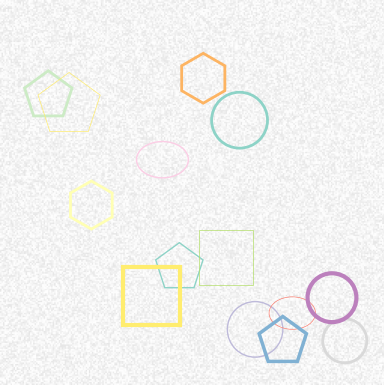[{"shape": "pentagon", "thickness": 1, "radius": 0.32, "center": [0.466, 0.305]}, {"shape": "circle", "thickness": 2, "radius": 0.36, "center": [0.622, 0.688]}, {"shape": "hexagon", "thickness": 2, "radius": 0.31, "center": [0.237, 0.467]}, {"shape": "circle", "thickness": 1, "radius": 0.36, "center": [0.663, 0.145]}, {"shape": "oval", "thickness": 0.5, "radius": 0.3, "center": [0.759, 0.187]}, {"shape": "pentagon", "thickness": 2.5, "radius": 0.32, "center": [0.735, 0.113]}, {"shape": "hexagon", "thickness": 2, "radius": 0.32, "center": [0.528, 0.797]}, {"shape": "square", "thickness": 0.5, "radius": 0.35, "center": [0.587, 0.332]}, {"shape": "oval", "thickness": 1, "radius": 0.34, "center": [0.422, 0.585]}, {"shape": "circle", "thickness": 2, "radius": 0.29, "center": [0.896, 0.115]}, {"shape": "circle", "thickness": 3, "radius": 0.32, "center": [0.862, 0.227]}, {"shape": "pentagon", "thickness": 2, "radius": 0.32, "center": [0.125, 0.751]}, {"shape": "square", "thickness": 3, "radius": 0.37, "center": [0.394, 0.231]}, {"shape": "pentagon", "thickness": 0.5, "radius": 0.42, "center": [0.18, 0.727]}]